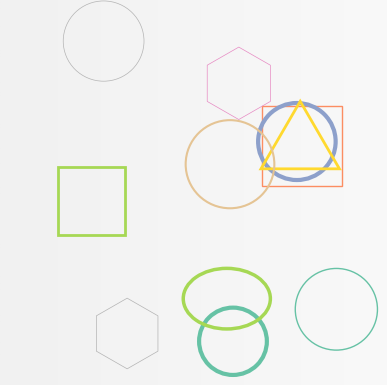[{"shape": "circle", "thickness": 1, "radius": 0.53, "center": [0.868, 0.197]}, {"shape": "circle", "thickness": 3, "radius": 0.44, "center": [0.601, 0.114]}, {"shape": "square", "thickness": 1, "radius": 0.52, "center": [0.78, 0.62]}, {"shape": "circle", "thickness": 3, "radius": 0.5, "center": [0.766, 0.632]}, {"shape": "hexagon", "thickness": 0.5, "radius": 0.47, "center": [0.616, 0.784]}, {"shape": "square", "thickness": 2, "radius": 0.44, "center": [0.236, 0.478]}, {"shape": "oval", "thickness": 2.5, "radius": 0.56, "center": [0.585, 0.224]}, {"shape": "triangle", "thickness": 2, "radius": 0.58, "center": [0.775, 0.62]}, {"shape": "circle", "thickness": 1.5, "radius": 0.57, "center": [0.594, 0.573]}, {"shape": "hexagon", "thickness": 0.5, "radius": 0.46, "center": [0.328, 0.134]}, {"shape": "circle", "thickness": 0.5, "radius": 0.52, "center": [0.267, 0.893]}]